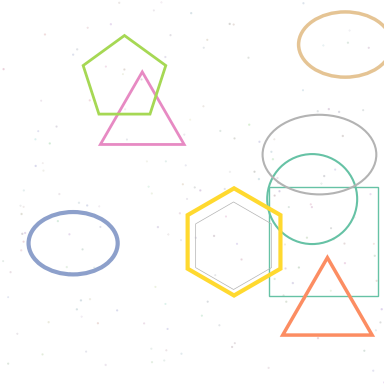[{"shape": "square", "thickness": 1, "radius": 0.71, "center": [0.84, 0.372]}, {"shape": "circle", "thickness": 1.5, "radius": 0.58, "center": [0.811, 0.483]}, {"shape": "triangle", "thickness": 2.5, "radius": 0.67, "center": [0.85, 0.197]}, {"shape": "oval", "thickness": 3, "radius": 0.58, "center": [0.19, 0.368]}, {"shape": "triangle", "thickness": 2, "radius": 0.63, "center": [0.37, 0.688]}, {"shape": "pentagon", "thickness": 2, "radius": 0.56, "center": [0.323, 0.795]}, {"shape": "hexagon", "thickness": 3, "radius": 0.7, "center": [0.608, 0.372]}, {"shape": "oval", "thickness": 2.5, "radius": 0.61, "center": [0.897, 0.884]}, {"shape": "oval", "thickness": 1.5, "radius": 0.74, "center": [0.83, 0.598]}, {"shape": "hexagon", "thickness": 0.5, "radius": 0.57, "center": [0.607, 0.362]}]